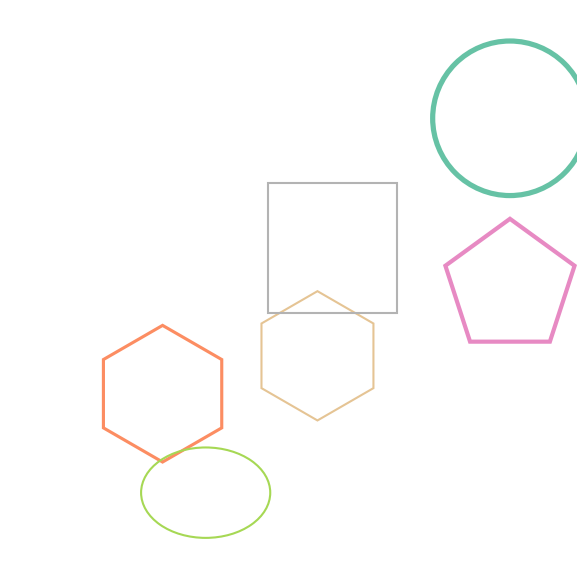[{"shape": "circle", "thickness": 2.5, "radius": 0.67, "center": [0.883, 0.794]}, {"shape": "hexagon", "thickness": 1.5, "radius": 0.59, "center": [0.282, 0.317]}, {"shape": "pentagon", "thickness": 2, "radius": 0.59, "center": [0.883, 0.503]}, {"shape": "oval", "thickness": 1, "radius": 0.56, "center": [0.356, 0.146]}, {"shape": "hexagon", "thickness": 1, "radius": 0.56, "center": [0.55, 0.383]}, {"shape": "square", "thickness": 1, "radius": 0.56, "center": [0.576, 0.569]}]